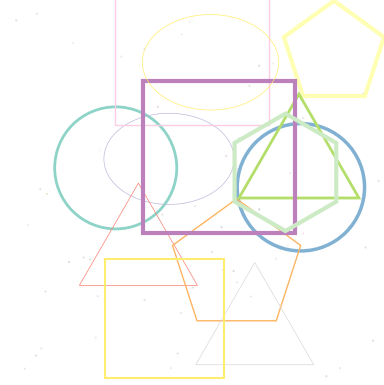[{"shape": "circle", "thickness": 2, "radius": 0.79, "center": [0.301, 0.564]}, {"shape": "pentagon", "thickness": 3, "radius": 0.68, "center": [0.867, 0.861]}, {"shape": "oval", "thickness": 0.5, "radius": 0.85, "center": [0.439, 0.587]}, {"shape": "triangle", "thickness": 0.5, "radius": 0.89, "center": [0.359, 0.347]}, {"shape": "circle", "thickness": 2.5, "radius": 0.83, "center": [0.782, 0.514]}, {"shape": "pentagon", "thickness": 1, "radius": 0.88, "center": [0.615, 0.308]}, {"shape": "triangle", "thickness": 2, "radius": 0.9, "center": [0.777, 0.576]}, {"shape": "square", "thickness": 1, "radius": 1.0, "center": [0.5, 0.875]}, {"shape": "triangle", "thickness": 0.5, "radius": 0.89, "center": [0.662, 0.141]}, {"shape": "square", "thickness": 3, "radius": 0.99, "center": [0.57, 0.592]}, {"shape": "hexagon", "thickness": 3, "radius": 0.76, "center": [0.741, 0.552]}, {"shape": "oval", "thickness": 0.5, "radius": 0.89, "center": [0.547, 0.838]}, {"shape": "square", "thickness": 1.5, "radius": 0.77, "center": [0.427, 0.173]}]